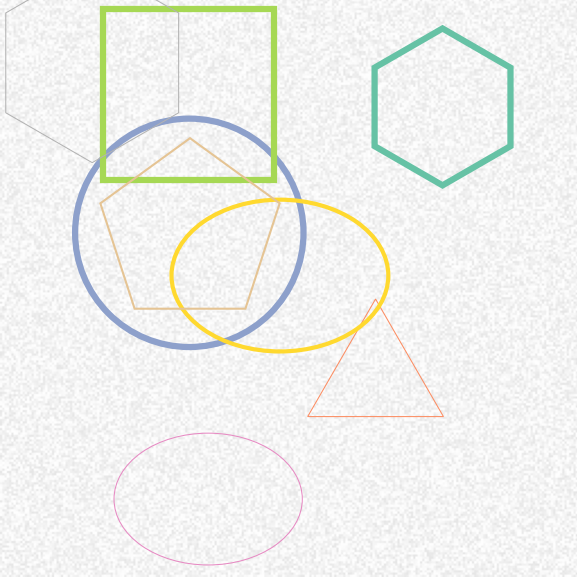[{"shape": "hexagon", "thickness": 3, "radius": 0.68, "center": [0.766, 0.814]}, {"shape": "triangle", "thickness": 0.5, "radius": 0.68, "center": [0.65, 0.346]}, {"shape": "circle", "thickness": 3, "radius": 0.99, "center": [0.328, 0.596]}, {"shape": "oval", "thickness": 0.5, "radius": 0.82, "center": [0.36, 0.135]}, {"shape": "square", "thickness": 3, "radius": 0.74, "center": [0.326, 0.835]}, {"shape": "oval", "thickness": 2, "radius": 0.94, "center": [0.485, 0.522]}, {"shape": "pentagon", "thickness": 1, "radius": 0.82, "center": [0.329, 0.597]}, {"shape": "hexagon", "thickness": 0.5, "radius": 0.86, "center": [0.16, 0.89]}]